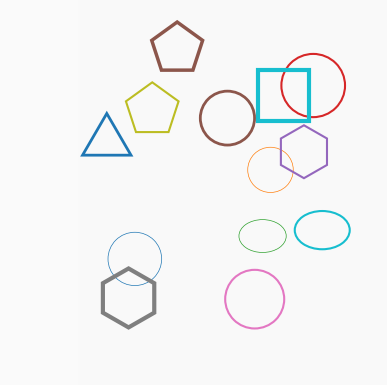[{"shape": "circle", "thickness": 0.5, "radius": 0.35, "center": [0.348, 0.327]}, {"shape": "triangle", "thickness": 2, "radius": 0.36, "center": [0.276, 0.633]}, {"shape": "circle", "thickness": 0.5, "radius": 0.29, "center": [0.698, 0.559]}, {"shape": "oval", "thickness": 0.5, "radius": 0.3, "center": [0.678, 0.387]}, {"shape": "circle", "thickness": 1.5, "radius": 0.41, "center": [0.808, 0.778]}, {"shape": "hexagon", "thickness": 1.5, "radius": 0.34, "center": [0.784, 0.606]}, {"shape": "pentagon", "thickness": 2.5, "radius": 0.35, "center": [0.457, 0.874]}, {"shape": "circle", "thickness": 2, "radius": 0.35, "center": [0.587, 0.693]}, {"shape": "circle", "thickness": 1.5, "radius": 0.38, "center": [0.657, 0.223]}, {"shape": "hexagon", "thickness": 3, "radius": 0.38, "center": [0.332, 0.226]}, {"shape": "pentagon", "thickness": 1.5, "radius": 0.36, "center": [0.393, 0.715]}, {"shape": "oval", "thickness": 1.5, "radius": 0.35, "center": [0.832, 0.402]}, {"shape": "square", "thickness": 3, "radius": 0.33, "center": [0.732, 0.752]}]